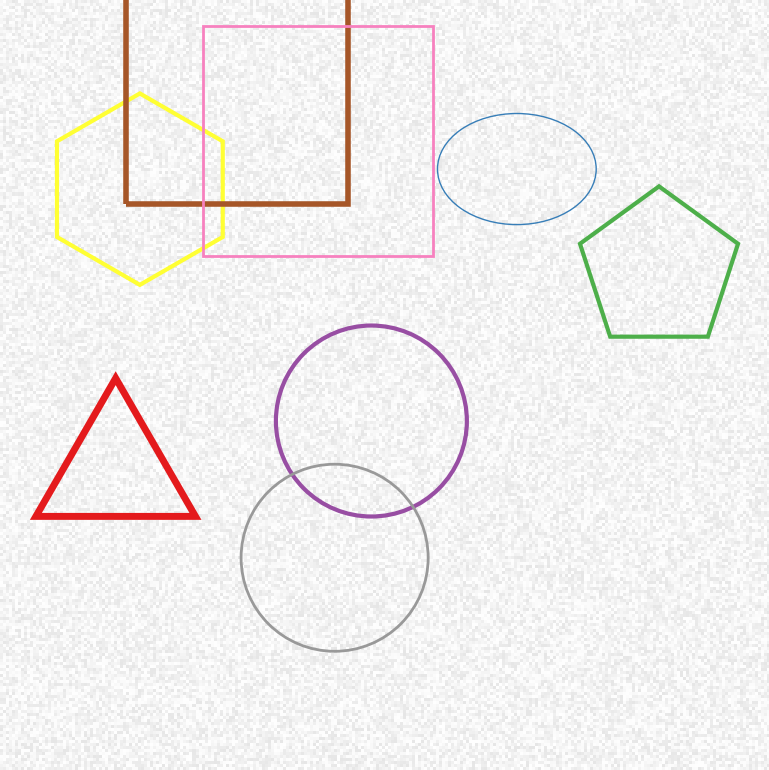[{"shape": "triangle", "thickness": 2.5, "radius": 0.6, "center": [0.15, 0.389]}, {"shape": "oval", "thickness": 0.5, "radius": 0.52, "center": [0.671, 0.78]}, {"shape": "pentagon", "thickness": 1.5, "radius": 0.54, "center": [0.856, 0.65]}, {"shape": "circle", "thickness": 1.5, "radius": 0.62, "center": [0.482, 0.453]}, {"shape": "hexagon", "thickness": 1.5, "radius": 0.62, "center": [0.182, 0.754]}, {"shape": "square", "thickness": 2, "radius": 0.72, "center": [0.308, 0.879]}, {"shape": "square", "thickness": 1, "radius": 0.75, "center": [0.413, 0.817]}, {"shape": "circle", "thickness": 1, "radius": 0.61, "center": [0.435, 0.276]}]